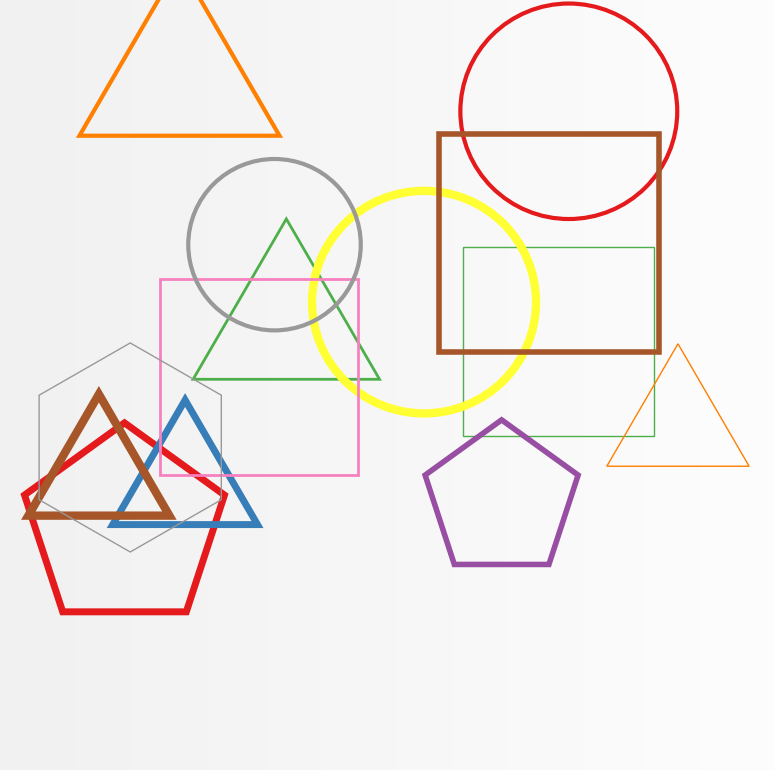[{"shape": "circle", "thickness": 1.5, "radius": 0.7, "center": [0.734, 0.855]}, {"shape": "pentagon", "thickness": 2.5, "radius": 0.68, "center": [0.161, 0.315]}, {"shape": "triangle", "thickness": 2.5, "radius": 0.54, "center": [0.239, 0.373]}, {"shape": "triangle", "thickness": 1, "radius": 0.69, "center": [0.369, 0.577]}, {"shape": "square", "thickness": 0.5, "radius": 0.61, "center": [0.721, 0.556]}, {"shape": "pentagon", "thickness": 2, "radius": 0.52, "center": [0.647, 0.351]}, {"shape": "triangle", "thickness": 0.5, "radius": 0.53, "center": [0.875, 0.447]}, {"shape": "triangle", "thickness": 1.5, "radius": 0.75, "center": [0.232, 0.898]}, {"shape": "circle", "thickness": 3, "radius": 0.72, "center": [0.547, 0.608]}, {"shape": "square", "thickness": 2, "radius": 0.71, "center": [0.708, 0.685]}, {"shape": "triangle", "thickness": 3, "radius": 0.53, "center": [0.128, 0.383]}, {"shape": "square", "thickness": 1, "radius": 0.64, "center": [0.334, 0.51]}, {"shape": "circle", "thickness": 1.5, "radius": 0.56, "center": [0.354, 0.682]}, {"shape": "hexagon", "thickness": 0.5, "radius": 0.68, "center": [0.168, 0.419]}]